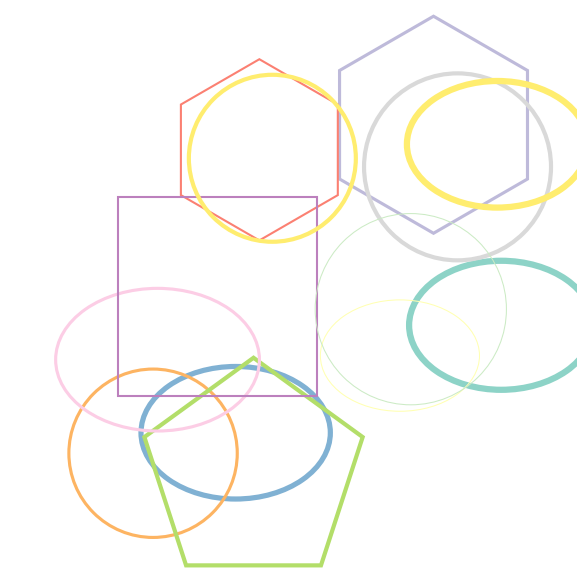[{"shape": "oval", "thickness": 3, "radius": 0.8, "center": [0.868, 0.436]}, {"shape": "oval", "thickness": 0.5, "radius": 0.69, "center": [0.693, 0.383]}, {"shape": "hexagon", "thickness": 1.5, "radius": 0.94, "center": [0.751, 0.783]}, {"shape": "hexagon", "thickness": 1, "radius": 0.78, "center": [0.449, 0.74]}, {"shape": "oval", "thickness": 2.5, "radius": 0.82, "center": [0.408, 0.25]}, {"shape": "circle", "thickness": 1.5, "radius": 0.73, "center": [0.265, 0.214]}, {"shape": "pentagon", "thickness": 2, "radius": 0.99, "center": [0.439, 0.181]}, {"shape": "oval", "thickness": 1.5, "radius": 0.88, "center": [0.273, 0.376]}, {"shape": "circle", "thickness": 2, "radius": 0.81, "center": [0.792, 0.71]}, {"shape": "square", "thickness": 1, "radius": 0.86, "center": [0.377, 0.486]}, {"shape": "circle", "thickness": 0.5, "radius": 0.83, "center": [0.711, 0.464]}, {"shape": "circle", "thickness": 2, "radius": 0.72, "center": [0.472, 0.725]}, {"shape": "oval", "thickness": 3, "radius": 0.78, "center": [0.861, 0.749]}]